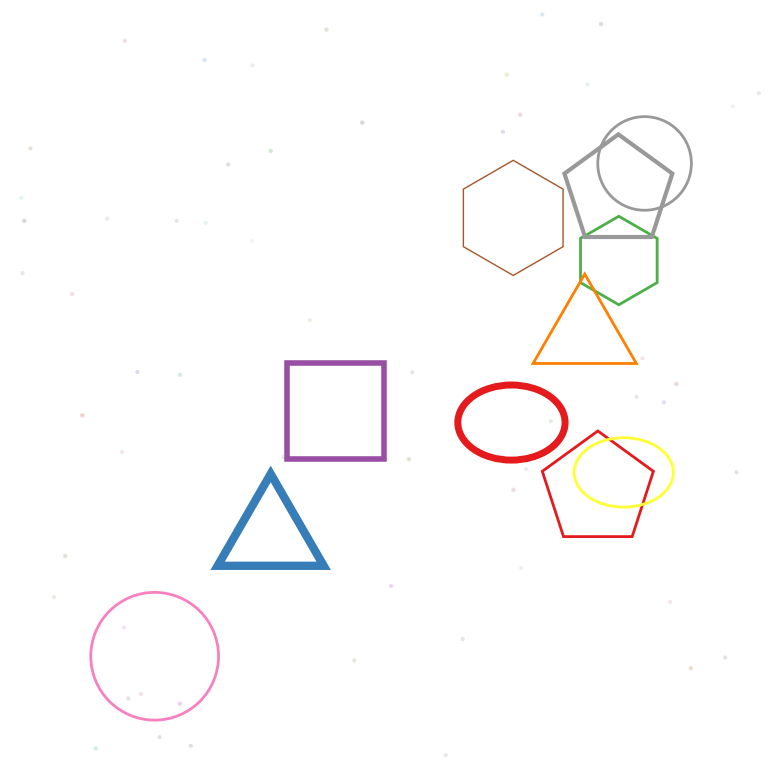[{"shape": "pentagon", "thickness": 1, "radius": 0.38, "center": [0.776, 0.364]}, {"shape": "oval", "thickness": 2.5, "radius": 0.35, "center": [0.664, 0.451]}, {"shape": "triangle", "thickness": 3, "radius": 0.4, "center": [0.352, 0.305]}, {"shape": "hexagon", "thickness": 1, "radius": 0.29, "center": [0.804, 0.662]}, {"shape": "square", "thickness": 2, "radius": 0.31, "center": [0.435, 0.466]}, {"shape": "triangle", "thickness": 1, "radius": 0.39, "center": [0.759, 0.567]}, {"shape": "oval", "thickness": 1, "radius": 0.32, "center": [0.81, 0.386]}, {"shape": "hexagon", "thickness": 0.5, "radius": 0.37, "center": [0.667, 0.717]}, {"shape": "circle", "thickness": 1, "radius": 0.41, "center": [0.201, 0.148]}, {"shape": "pentagon", "thickness": 1.5, "radius": 0.37, "center": [0.803, 0.752]}, {"shape": "circle", "thickness": 1, "radius": 0.3, "center": [0.837, 0.788]}]